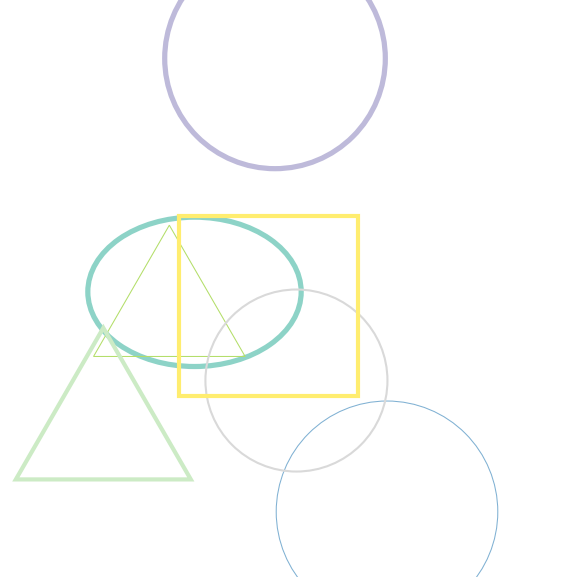[{"shape": "oval", "thickness": 2.5, "radius": 0.92, "center": [0.337, 0.494]}, {"shape": "circle", "thickness": 2.5, "radius": 0.96, "center": [0.476, 0.898]}, {"shape": "circle", "thickness": 0.5, "radius": 0.96, "center": [0.67, 0.113]}, {"shape": "triangle", "thickness": 0.5, "radius": 0.76, "center": [0.293, 0.458]}, {"shape": "circle", "thickness": 1, "radius": 0.79, "center": [0.513, 0.34]}, {"shape": "triangle", "thickness": 2, "radius": 0.87, "center": [0.179, 0.256]}, {"shape": "square", "thickness": 2, "radius": 0.78, "center": [0.465, 0.469]}]